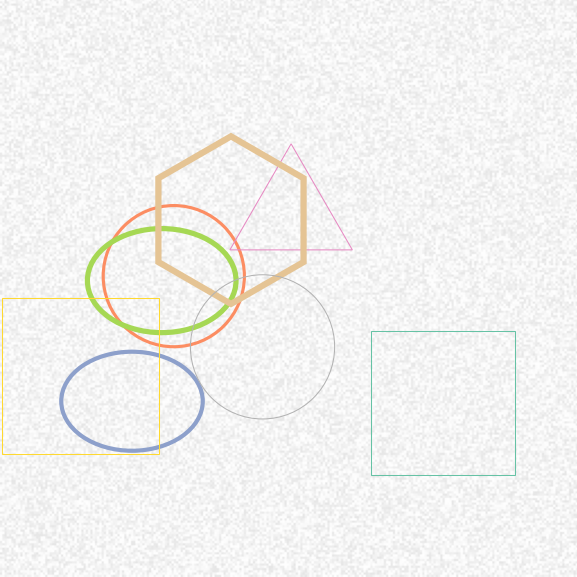[{"shape": "square", "thickness": 0.5, "radius": 0.62, "center": [0.767, 0.301]}, {"shape": "circle", "thickness": 1.5, "radius": 0.61, "center": [0.301, 0.521]}, {"shape": "oval", "thickness": 2, "radius": 0.61, "center": [0.229, 0.304]}, {"shape": "triangle", "thickness": 0.5, "radius": 0.61, "center": [0.504, 0.628]}, {"shape": "oval", "thickness": 2.5, "radius": 0.64, "center": [0.28, 0.513]}, {"shape": "square", "thickness": 0.5, "radius": 0.68, "center": [0.139, 0.348]}, {"shape": "hexagon", "thickness": 3, "radius": 0.73, "center": [0.4, 0.618]}, {"shape": "circle", "thickness": 0.5, "radius": 0.62, "center": [0.455, 0.399]}]